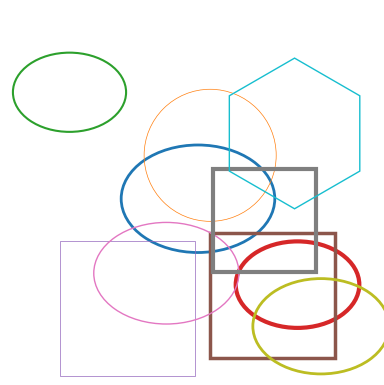[{"shape": "oval", "thickness": 2, "radius": 1.0, "center": [0.514, 0.484]}, {"shape": "circle", "thickness": 0.5, "radius": 0.86, "center": [0.546, 0.597]}, {"shape": "oval", "thickness": 1.5, "radius": 0.73, "center": [0.181, 0.76]}, {"shape": "oval", "thickness": 3, "radius": 0.8, "center": [0.773, 0.261]}, {"shape": "square", "thickness": 0.5, "radius": 0.88, "center": [0.331, 0.198]}, {"shape": "square", "thickness": 2.5, "radius": 0.81, "center": [0.707, 0.233]}, {"shape": "oval", "thickness": 1, "radius": 0.94, "center": [0.432, 0.29]}, {"shape": "square", "thickness": 3, "radius": 0.67, "center": [0.687, 0.427]}, {"shape": "oval", "thickness": 2, "radius": 0.88, "center": [0.834, 0.153]}, {"shape": "hexagon", "thickness": 1, "radius": 0.98, "center": [0.765, 0.653]}]